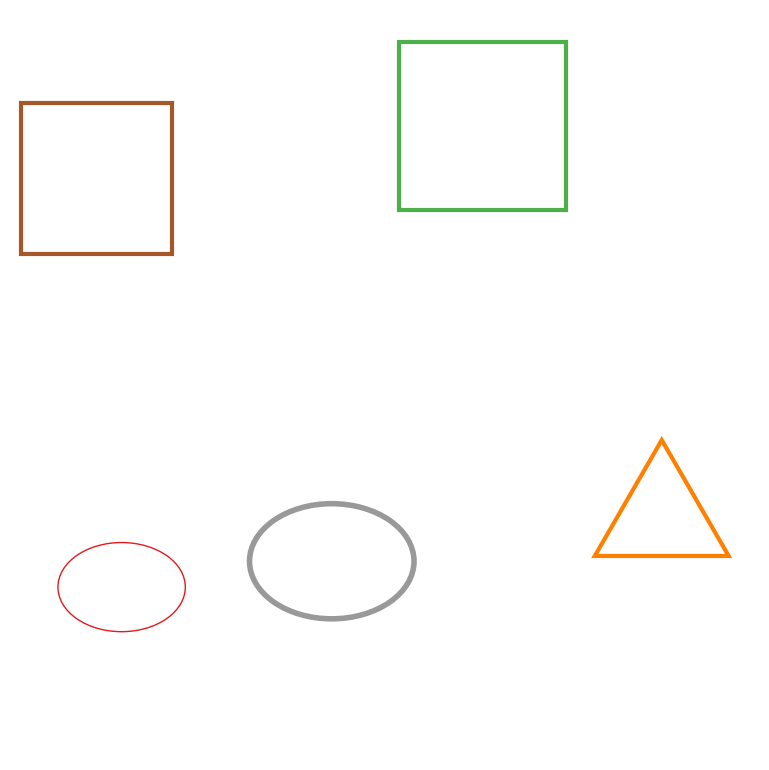[{"shape": "oval", "thickness": 0.5, "radius": 0.41, "center": [0.158, 0.238]}, {"shape": "square", "thickness": 1.5, "radius": 0.54, "center": [0.626, 0.837]}, {"shape": "triangle", "thickness": 1.5, "radius": 0.5, "center": [0.859, 0.328]}, {"shape": "square", "thickness": 1.5, "radius": 0.49, "center": [0.126, 0.769]}, {"shape": "oval", "thickness": 2, "radius": 0.53, "center": [0.431, 0.271]}]